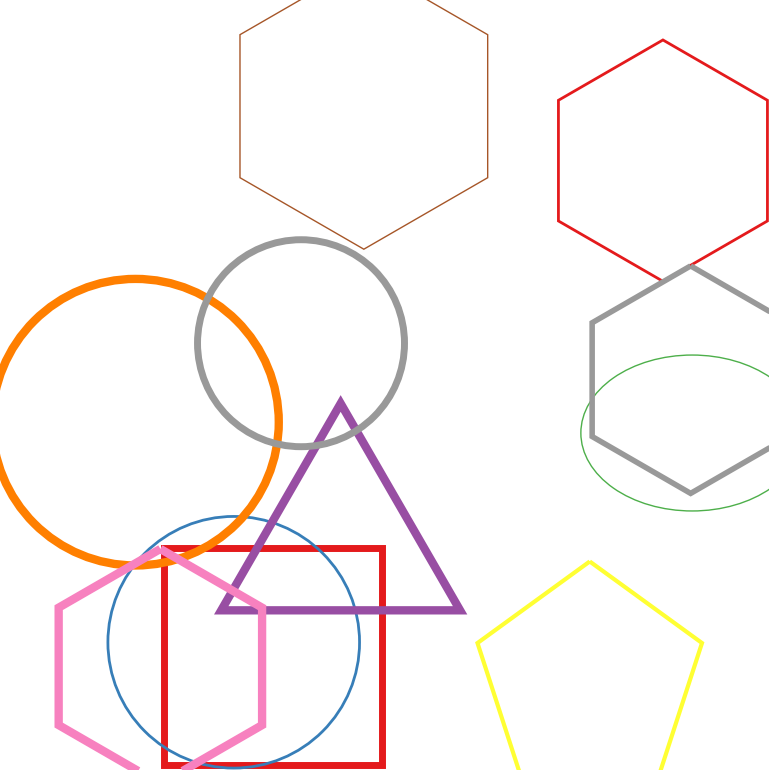[{"shape": "hexagon", "thickness": 1, "radius": 0.78, "center": [0.861, 0.791]}, {"shape": "square", "thickness": 2.5, "radius": 0.71, "center": [0.354, 0.147]}, {"shape": "circle", "thickness": 1, "radius": 0.82, "center": [0.304, 0.166]}, {"shape": "oval", "thickness": 0.5, "radius": 0.72, "center": [0.899, 0.438]}, {"shape": "triangle", "thickness": 3, "radius": 0.9, "center": [0.442, 0.297]}, {"shape": "circle", "thickness": 3, "radius": 0.93, "center": [0.176, 0.452]}, {"shape": "pentagon", "thickness": 1.5, "radius": 0.77, "center": [0.766, 0.118]}, {"shape": "hexagon", "thickness": 0.5, "radius": 0.93, "center": [0.473, 0.862]}, {"shape": "hexagon", "thickness": 3, "radius": 0.76, "center": [0.208, 0.135]}, {"shape": "circle", "thickness": 2.5, "radius": 0.67, "center": [0.391, 0.554]}, {"shape": "hexagon", "thickness": 2, "radius": 0.74, "center": [0.897, 0.507]}]